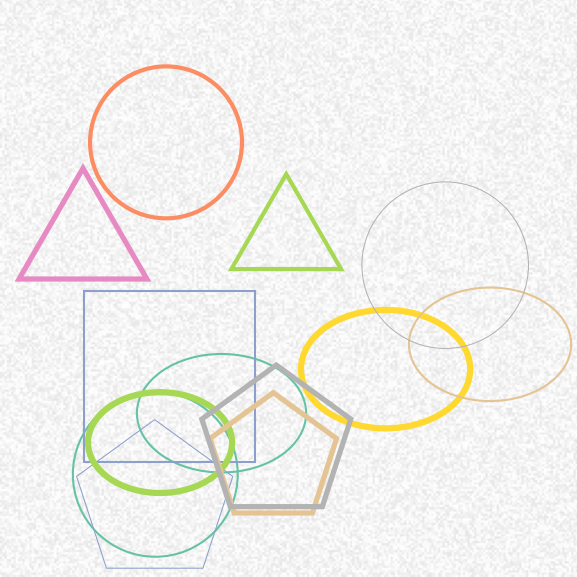[{"shape": "oval", "thickness": 1, "radius": 0.73, "center": [0.384, 0.284]}, {"shape": "circle", "thickness": 1, "radius": 0.71, "center": [0.269, 0.178]}, {"shape": "circle", "thickness": 2, "radius": 0.66, "center": [0.288, 0.753]}, {"shape": "pentagon", "thickness": 0.5, "radius": 0.71, "center": [0.268, 0.13]}, {"shape": "square", "thickness": 1, "radius": 0.74, "center": [0.293, 0.347]}, {"shape": "triangle", "thickness": 2.5, "radius": 0.64, "center": [0.144, 0.58]}, {"shape": "triangle", "thickness": 2, "radius": 0.55, "center": [0.496, 0.588]}, {"shape": "oval", "thickness": 3, "radius": 0.62, "center": [0.277, 0.233]}, {"shape": "oval", "thickness": 3, "radius": 0.73, "center": [0.668, 0.36]}, {"shape": "oval", "thickness": 1, "radius": 0.7, "center": [0.849, 0.403]}, {"shape": "pentagon", "thickness": 2.5, "radius": 0.58, "center": [0.473, 0.204]}, {"shape": "pentagon", "thickness": 2.5, "radius": 0.68, "center": [0.478, 0.231]}, {"shape": "circle", "thickness": 0.5, "radius": 0.72, "center": [0.771, 0.54]}]